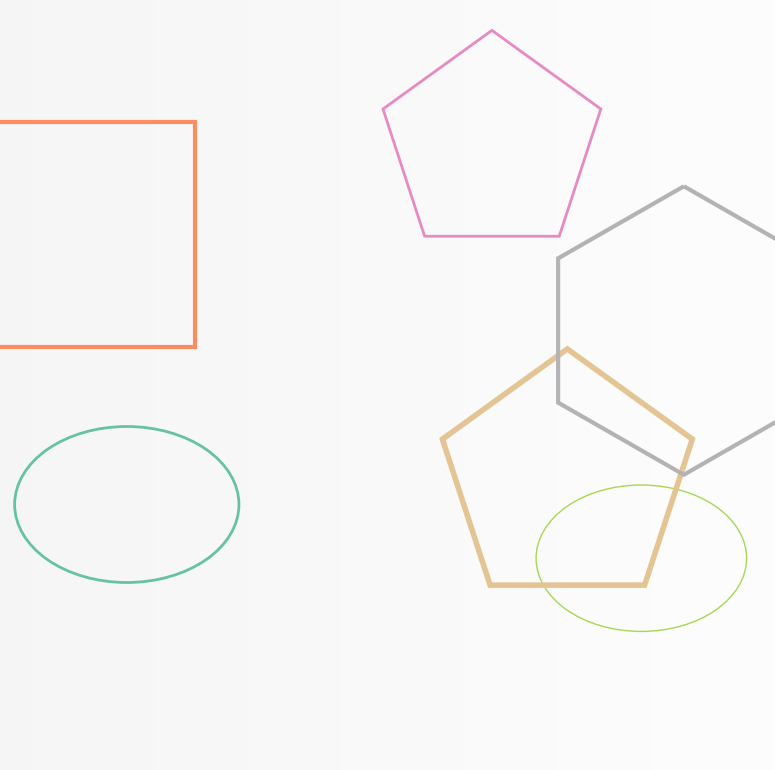[{"shape": "oval", "thickness": 1, "radius": 0.72, "center": [0.164, 0.345]}, {"shape": "square", "thickness": 1.5, "radius": 0.73, "center": [0.105, 0.696]}, {"shape": "pentagon", "thickness": 1, "radius": 0.74, "center": [0.635, 0.813]}, {"shape": "oval", "thickness": 0.5, "radius": 0.68, "center": [0.828, 0.275]}, {"shape": "pentagon", "thickness": 2, "radius": 0.85, "center": [0.732, 0.377]}, {"shape": "hexagon", "thickness": 1.5, "radius": 0.94, "center": [0.882, 0.571]}]